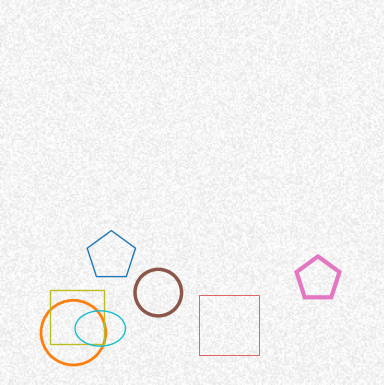[{"shape": "pentagon", "thickness": 1, "radius": 0.33, "center": [0.289, 0.335]}, {"shape": "circle", "thickness": 2, "radius": 0.42, "center": [0.191, 0.136]}, {"shape": "square", "thickness": 0.5, "radius": 0.39, "center": [0.595, 0.155]}, {"shape": "circle", "thickness": 2.5, "radius": 0.3, "center": [0.411, 0.24]}, {"shape": "pentagon", "thickness": 3, "radius": 0.29, "center": [0.826, 0.275]}, {"shape": "square", "thickness": 1, "radius": 0.35, "center": [0.199, 0.176]}, {"shape": "oval", "thickness": 1, "radius": 0.33, "center": [0.26, 0.147]}]